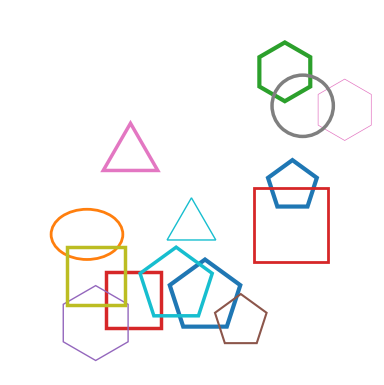[{"shape": "pentagon", "thickness": 3, "radius": 0.33, "center": [0.76, 0.517]}, {"shape": "pentagon", "thickness": 3, "radius": 0.48, "center": [0.532, 0.23]}, {"shape": "oval", "thickness": 2, "radius": 0.47, "center": [0.226, 0.391]}, {"shape": "hexagon", "thickness": 3, "radius": 0.38, "center": [0.74, 0.813]}, {"shape": "square", "thickness": 2, "radius": 0.48, "center": [0.756, 0.415]}, {"shape": "square", "thickness": 2.5, "radius": 0.36, "center": [0.347, 0.22]}, {"shape": "hexagon", "thickness": 1, "radius": 0.49, "center": [0.249, 0.161]}, {"shape": "pentagon", "thickness": 1.5, "radius": 0.35, "center": [0.625, 0.166]}, {"shape": "triangle", "thickness": 2.5, "radius": 0.41, "center": [0.339, 0.598]}, {"shape": "hexagon", "thickness": 0.5, "radius": 0.4, "center": [0.895, 0.715]}, {"shape": "circle", "thickness": 2.5, "radius": 0.4, "center": [0.786, 0.725]}, {"shape": "square", "thickness": 2.5, "radius": 0.37, "center": [0.249, 0.284]}, {"shape": "pentagon", "thickness": 2.5, "radius": 0.49, "center": [0.458, 0.259]}, {"shape": "triangle", "thickness": 1, "radius": 0.37, "center": [0.497, 0.413]}]